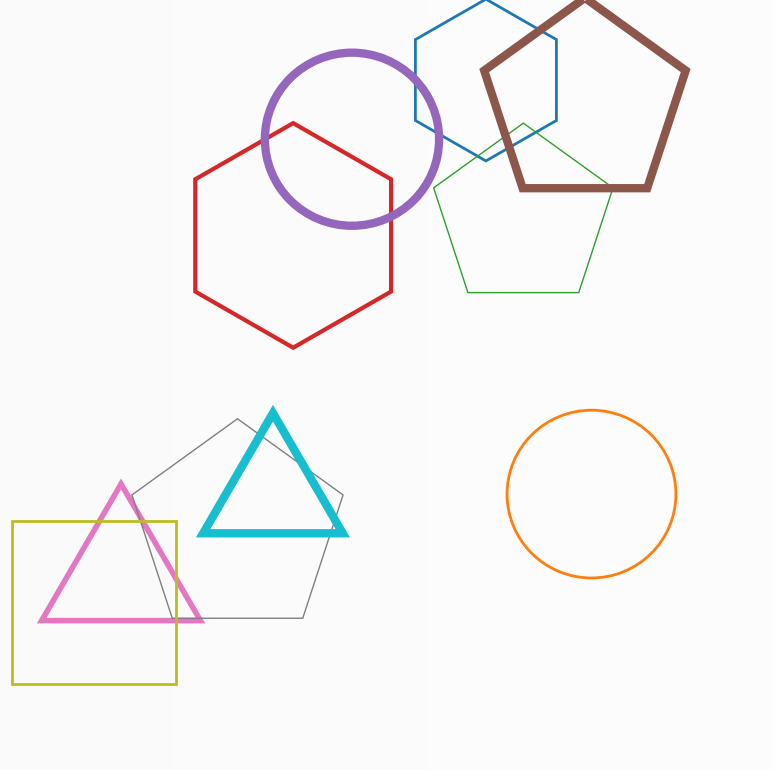[{"shape": "hexagon", "thickness": 1, "radius": 0.53, "center": [0.627, 0.896]}, {"shape": "circle", "thickness": 1, "radius": 0.54, "center": [0.763, 0.358]}, {"shape": "pentagon", "thickness": 0.5, "radius": 0.61, "center": [0.675, 0.718]}, {"shape": "hexagon", "thickness": 1.5, "radius": 0.73, "center": [0.378, 0.694]}, {"shape": "circle", "thickness": 3, "radius": 0.56, "center": [0.454, 0.819]}, {"shape": "pentagon", "thickness": 3, "radius": 0.68, "center": [0.755, 0.866]}, {"shape": "triangle", "thickness": 2, "radius": 0.59, "center": [0.156, 0.253]}, {"shape": "pentagon", "thickness": 0.5, "radius": 0.72, "center": [0.306, 0.313]}, {"shape": "square", "thickness": 1, "radius": 0.53, "center": [0.121, 0.217]}, {"shape": "triangle", "thickness": 3, "radius": 0.52, "center": [0.352, 0.359]}]